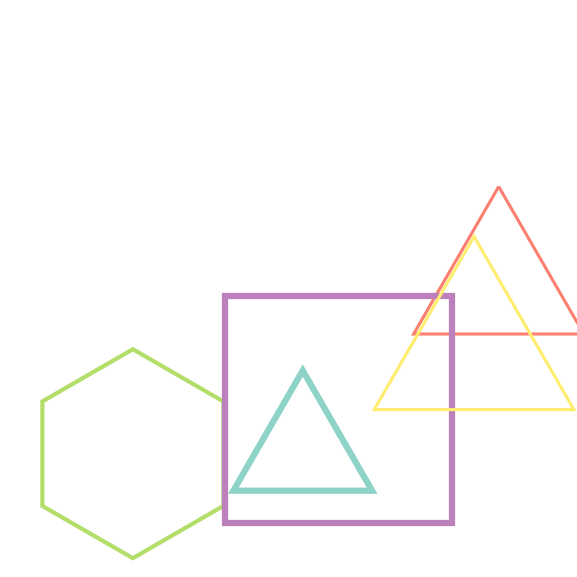[{"shape": "triangle", "thickness": 3, "radius": 0.69, "center": [0.524, 0.219]}, {"shape": "triangle", "thickness": 1.5, "radius": 0.85, "center": [0.864, 0.506]}, {"shape": "hexagon", "thickness": 2, "radius": 0.9, "center": [0.23, 0.214]}, {"shape": "square", "thickness": 3, "radius": 0.98, "center": [0.586, 0.29]}, {"shape": "triangle", "thickness": 1.5, "radius": 1.0, "center": [0.821, 0.39]}]